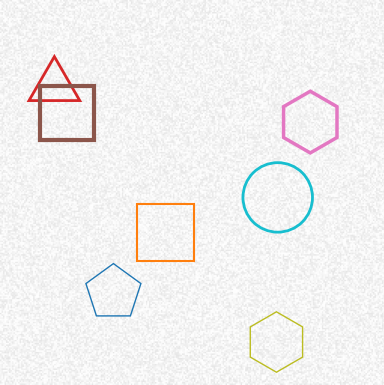[{"shape": "pentagon", "thickness": 1, "radius": 0.38, "center": [0.295, 0.24]}, {"shape": "square", "thickness": 1.5, "radius": 0.37, "center": [0.43, 0.395]}, {"shape": "triangle", "thickness": 2, "radius": 0.38, "center": [0.141, 0.777]}, {"shape": "square", "thickness": 3, "radius": 0.35, "center": [0.174, 0.707]}, {"shape": "hexagon", "thickness": 2.5, "radius": 0.4, "center": [0.806, 0.683]}, {"shape": "hexagon", "thickness": 1, "radius": 0.39, "center": [0.718, 0.112]}, {"shape": "circle", "thickness": 2, "radius": 0.45, "center": [0.721, 0.487]}]